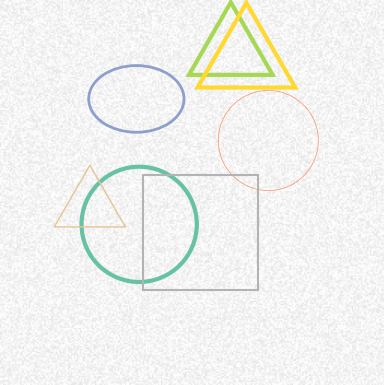[{"shape": "circle", "thickness": 3, "radius": 0.75, "center": [0.361, 0.417]}, {"shape": "circle", "thickness": 0.5, "radius": 0.65, "center": [0.697, 0.635]}, {"shape": "oval", "thickness": 2, "radius": 0.62, "center": [0.354, 0.743]}, {"shape": "triangle", "thickness": 3, "radius": 0.63, "center": [0.599, 0.868]}, {"shape": "triangle", "thickness": 3, "radius": 0.73, "center": [0.64, 0.846]}, {"shape": "triangle", "thickness": 1, "radius": 0.53, "center": [0.233, 0.464]}, {"shape": "square", "thickness": 1.5, "radius": 0.75, "center": [0.52, 0.396]}]